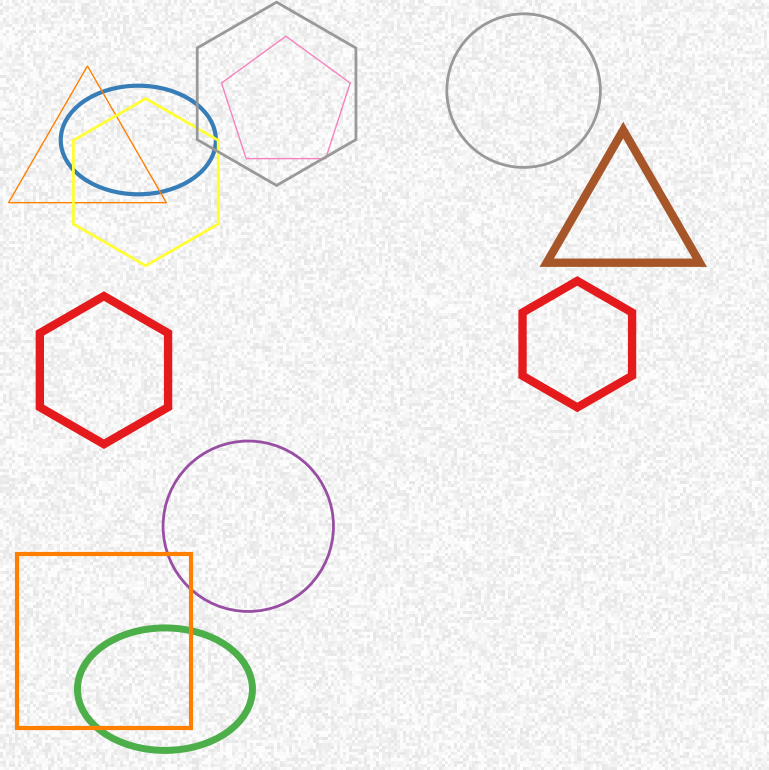[{"shape": "hexagon", "thickness": 3, "radius": 0.41, "center": [0.75, 0.553]}, {"shape": "hexagon", "thickness": 3, "radius": 0.48, "center": [0.135, 0.519]}, {"shape": "oval", "thickness": 1.5, "radius": 0.5, "center": [0.18, 0.818]}, {"shape": "oval", "thickness": 2.5, "radius": 0.57, "center": [0.214, 0.105]}, {"shape": "circle", "thickness": 1, "radius": 0.55, "center": [0.322, 0.317]}, {"shape": "square", "thickness": 1.5, "radius": 0.56, "center": [0.135, 0.167]}, {"shape": "triangle", "thickness": 0.5, "radius": 0.59, "center": [0.114, 0.796]}, {"shape": "hexagon", "thickness": 1, "radius": 0.54, "center": [0.189, 0.763]}, {"shape": "triangle", "thickness": 3, "radius": 0.57, "center": [0.809, 0.716]}, {"shape": "pentagon", "thickness": 0.5, "radius": 0.44, "center": [0.371, 0.865]}, {"shape": "hexagon", "thickness": 1, "radius": 0.6, "center": [0.359, 0.878]}, {"shape": "circle", "thickness": 1, "radius": 0.5, "center": [0.68, 0.882]}]